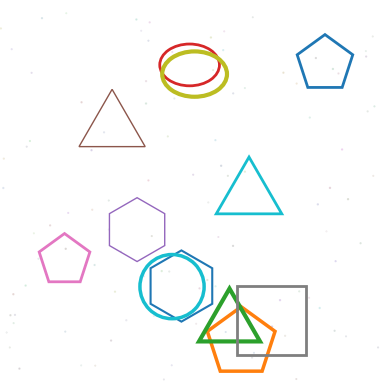[{"shape": "hexagon", "thickness": 1.5, "radius": 0.46, "center": [0.471, 0.257]}, {"shape": "pentagon", "thickness": 2, "radius": 0.38, "center": [0.844, 0.834]}, {"shape": "pentagon", "thickness": 2.5, "radius": 0.46, "center": [0.626, 0.111]}, {"shape": "triangle", "thickness": 3, "radius": 0.46, "center": [0.596, 0.159]}, {"shape": "oval", "thickness": 2, "radius": 0.39, "center": [0.492, 0.831]}, {"shape": "hexagon", "thickness": 1, "radius": 0.41, "center": [0.356, 0.404]}, {"shape": "triangle", "thickness": 1, "radius": 0.5, "center": [0.291, 0.669]}, {"shape": "pentagon", "thickness": 2, "radius": 0.35, "center": [0.168, 0.324]}, {"shape": "square", "thickness": 2, "radius": 0.44, "center": [0.705, 0.167]}, {"shape": "oval", "thickness": 3, "radius": 0.42, "center": [0.505, 0.808]}, {"shape": "circle", "thickness": 2.5, "radius": 0.42, "center": [0.447, 0.256]}, {"shape": "triangle", "thickness": 2, "radius": 0.49, "center": [0.647, 0.494]}]